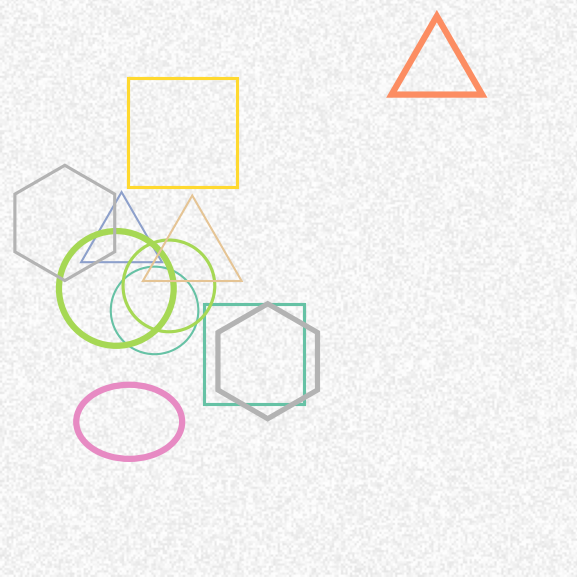[{"shape": "circle", "thickness": 1, "radius": 0.38, "center": [0.268, 0.462]}, {"shape": "square", "thickness": 1.5, "radius": 0.43, "center": [0.44, 0.386]}, {"shape": "triangle", "thickness": 3, "radius": 0.45, "center": [0.756, 0.881]}, {"shape": "triangle", "thickness": 1, "radius": 0.4, "center": [0.211, 0.586]}, {"shape": "oval", "thickness": 3, "radius": 0.46, "center": [0.224, 0.269]}, {"shape": "circle", "thickness": 3, "radius": 0.5, "center": [0.201, 0.5]}, {"shape": "circle", "thickness": 1.5, "radius": 0.4, "center": [0.292, 0.504]}, {"shape": "square", "thickness": 1.5, "radius": 0.47, "center": [0.316, 0.77]}, {"shape": "triangle", "thickness": 1, "radius": 0.49, "center": [0.333, 0.562]}, {"shape": "hexagon", "thickness": 1.5, "radius": 0.5, "center": [0.112, 0.613]}, {"shape": "hexagon", "thickness": 2.5, "radius": 0.5, "center": [0.464, 0.374]}]